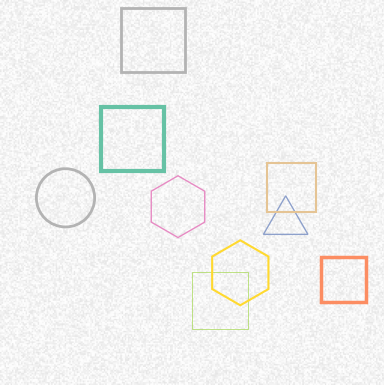[{"shape": "square", "thickness": 3, "radius": 0.41, "center": [0.344, 0.639]}, {"shape": "square", "thickness": 2.5, "radius": 0.29, "center": [0.892, 0.274]}, {"shape": "triangle", "thickness": 1, "radius": 0.33, "center": [0.742, 0.425]}, {"shape": "hexagon", "thickness": 1, "radius": 0.4, "center": [0.462, 0.463]}, {"shape": "square", "thickness": 0.5, "radius": 0.37, "center": [0.572, 0.22]}, {"shape": "hexagon", "thickness": 1.5, "radius": 0.42, "center": [0.624, 0.291]}, {"shape": "square", "thickness": 1.5, "radius": 0.32, "center": [0.757, 0.513]}, {"shape": "square", "thickness": 2, "radius": 0.42, "center": [0.397, 0.895]}, {"shape": "circle", "thickness": 2, "radius": 0.38, "center": [0.17, 0.486]}]